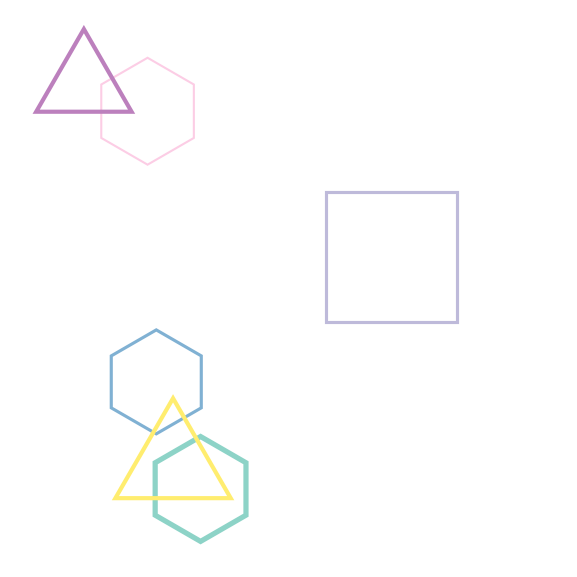[{"shape": "hexagon", "thickness": 2.5, "radius": 0.45, "center": [0.347, 0.152]}, {"shape": "square", "thickness": 1.5, "radius": 0.57, "center": [0.678, 0.554]}, {"shape": "hexagon", "thickness": 1.5, "radius": 0.45, "center": [0.271, 0.338]}, {"shape": "hexagon", "thickness": 1, "radius": 0.46, "center": [0.256, 0.807]}, {"shape": "triangle", "thickness": 2, "radius": 0.48, "center": [0.145, 0.853]}, {"shape": "triangle", "thickness": 2, "radius": 0.58, "center": [0.3, 0.194]}]